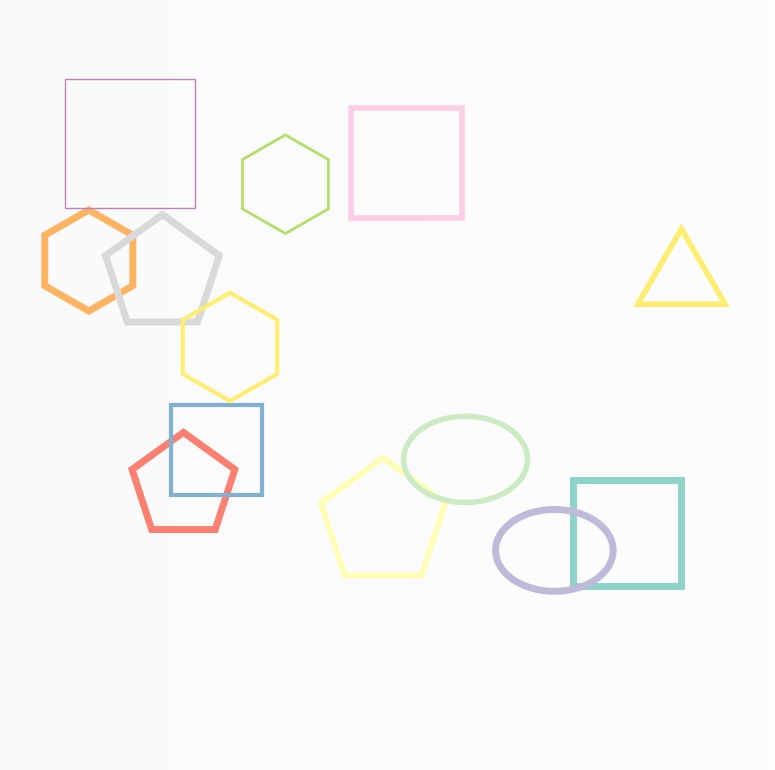[{"shape": "square", "thickness": 2.5, "radius": 0.35, "center": [0.809, 0.308]}, {"shape": "pentagon", "thickness": 2, "radius": 0.42, "center": [0.494, 0.321]}, {"shape": "oval", "thickness": 2.5, "radius": 0.38, "center": [0.715, 0.285]}, {"shape": "pentagon", "thickness": 2.5, "radius": 0.35, "center": [0.237, 0.369]}, {"shape": "square", "thickness": 1.5, "radius": 0.29, "center": [0.279, 0.415]}, {"shape": "hexagon", "thickness": 2.5, "radius": 0.33, "center": [0.115, 0.662]}, {"shape": "hexagon", "thickness": 1, "radius": 0.32, "center": [0.368, 0.761]}, {"shape": "square", "thickness": 2, "radius": 0.36, "center": [0.525, 0.788]}, {"shape": "pentagon", "thickness": 2.5, "radius": 0.39, "center": [0.21, 0.644]}, {"shape": "square", "thickness": 0.5, "radius": 0.42, "center": [0.168, 0.814]}, {"shape": "oval", "thickness": 2, "radius": 0.4, "center": [0.601, 0.403]}, {"shape": "hexagon", "thickness": 1.5, "radius": 0.35, "center": [0.297, 0.55]}, {"shape": "triangle", "thickness": 2, "radius": 0.33, "center": [0.879, 0.637]}]